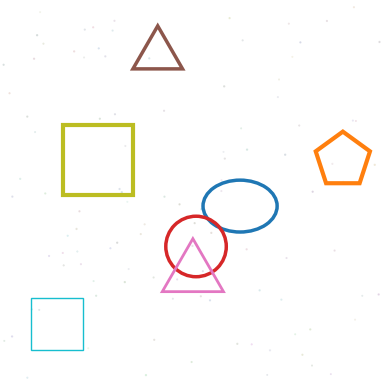[{"shape": "oval", "thickness": 2.5, "radius": 0.48, "center": [0.624, 0.465]}, {"shape": "pentagon", "thickness": 3, "radius": 0.37, "center": [0.891, 0.584]}, {"shape": "circle", "thickness": 2.5, "radius": 0.39, "center": [0.509, 0.36]}, {"shape": "triangle", "thickness": 2.5, "radius": 0.37, "center": [0.41, 0.858]}, {"shape": "triangle", "thickness": 2, "radius": 0.46, "center": [0.501, 0.288]}, {"shape": "square", "thickness": 3, "radius": 0.45, "center": [0.255, 0.584]}, {"shape": "square", "thickness": 1, "radius": 0.34, "center": [0.148, 0.159]}]